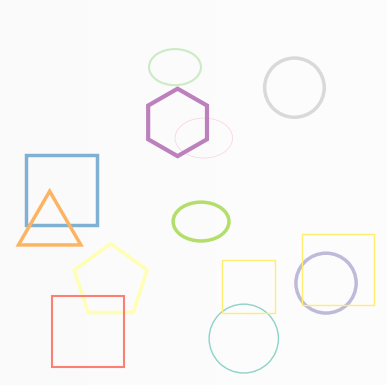[{"shape": "circle", "thickness": 1, "radius": 0.45, "center": [0.629, 0.121]}, {"shape": "pentagon", "thickness": 2.5, "radius": 0.49, "center": [0.286, 0.268]}, {"shape": "circle", "thickness": 2.5, "radius": 0.39, "center": [0.841, 0.265]}, {"shape": "square", "thickness": 1.5, "radius": 0.46, "center": [0.227, 0.138]}, {"shape": "square", "thickness": 2.5, "radius": 0.45, "center": [0.159, 0.507]}, {"shape": "triangle", "thickness": 2.5, "radius": 0.46, "center": [0.128, 0.41]}, {"shape": "oval", "thickness": 2.5, "radius": 0.36, "center": [0.519, 0.425]}, {"shape": "oval", "thickness": 0.5, "radius": 0.37, "center": [0.526, 0.641]}, {"shape": "circle", "thickness": 2.5, "radius": 0.38, "center": [0.76, 0.772]}, {"shape": "hexagon", "thickness": 3, "radius": 0.44, "center": [0.458, 0.682]}, {"shape": "oval", "thickness": 1.5, "radius": 0.34, "center": [0.452, 0.826]}, {"shape": "square", "thickness": 1, "radius": 0.46, "center": [0.873, 0.3]}, {"shape": "square", "thickness": 1, "radius": 0.34, "center": [0.642, 0.256]}]